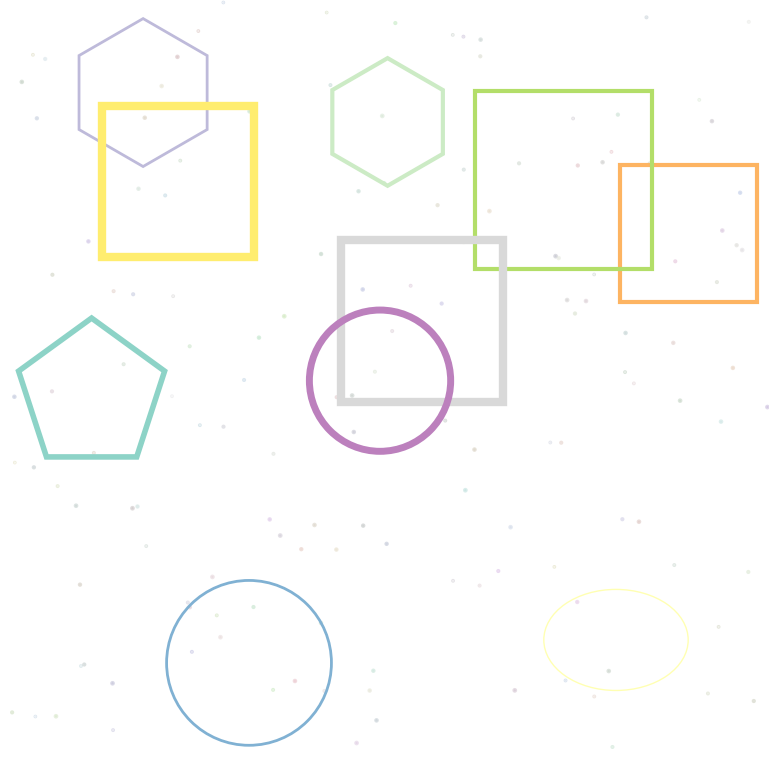[{"shape": "pentagon", "thickness": 2, "radius": 0.5, "center": [0.119, 0.487]}, {"shape": "oval", "thickness": 0.5, "radius": 0.47, "center": [0.8, 0.169]}, {"shape": "hexagon", "thickness": 1, "radius": 0.48, "center": [0.186, 0.88]}, {"shape": "circle", "thickness": 1, "radius": 0.54, "center": [0.323, 0.139]}, {"shape": "square", "thickness": 1.5, "radius": 0.44, "center": [0.895, 0.697]}, {"shape": "square", "thickness": 1.5, "radius": 0.58, "center": [0.732, 0.766]}, {"shape": "square", "thickness": 3, "radius": 0.53, "center": [0.548, 0.583]}, {"shape": "circle", "thickness": 2.5, "radius": 0.46, "center": [0.494, 0.506]}, {"shape": "hexagon", "thickness": 1.5, "radius": 0.41, "center": [0.503, 0.842]}, {"shape": "square", "thickness": 3, "radius": 0.49, "center": [0.231, 0.764]}]